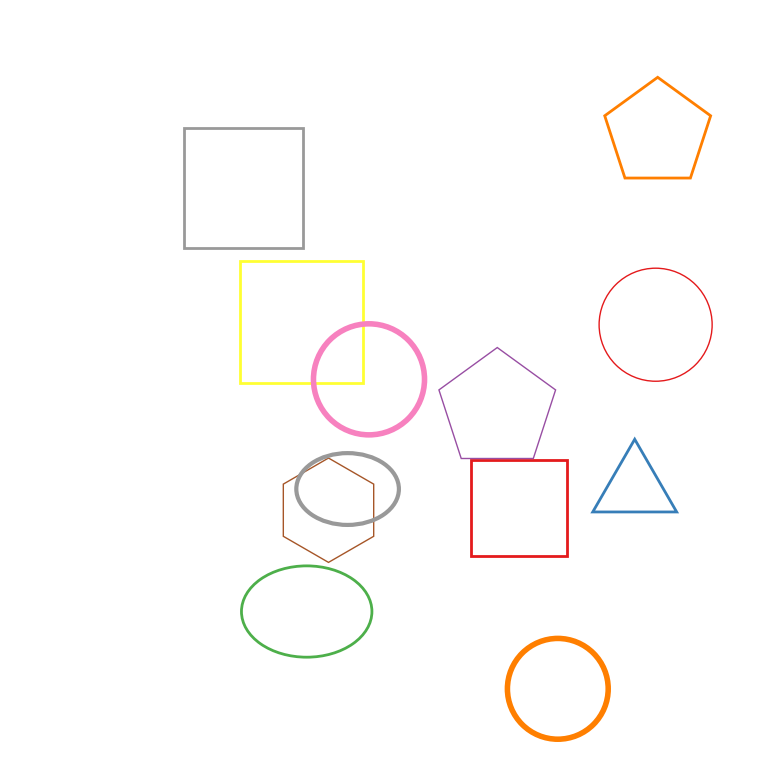[{"shape": "circle", "thickness": 0.5, "radius": 0.37, "center": [0.851, 0.578]}, {"shape": "square", "thickness": 1, "radius": 0.31, "center": [0.674, 0.341]}, {"shape": "triangle", "thickness": 1, "radius": 0.31, "center": [0.824, 0.367]}, {"shape": "oval", "thickness": 1, "radius": 0.42, "center": [0.398, 0.206]}, {"shape": "pentagon", "thickness": 0.5, "radius": 0.4, "center": [0.646, 0.469]}, {"shape": "pentagon", "thickness": 1, "radius": 0.36, "center": [0.854, 0.827]}, {"shape": "circle", "thickness": 2, "radius": 0.33, "center": [0.724, 0.105]}, {"shape": "square", "thickness": 1, "radius": 0.4, "center": [0.392, 0.582]}, {"shape": "hexagon", "thickness": 0.5, "radius": 0.34, "center": [0.427, 0.337]}, {"shape": "circle", "thickness": 2, "radius": 0.36, "center": [0.479, 0.507]}, {"shape": "oval", "thickness": 1.5, "radius": 0.33, "center": [0.451, 0.365]}, {"shape": "square", "thickness": 1, "radius": 0.39, "center": [0.317, 0.756]}]